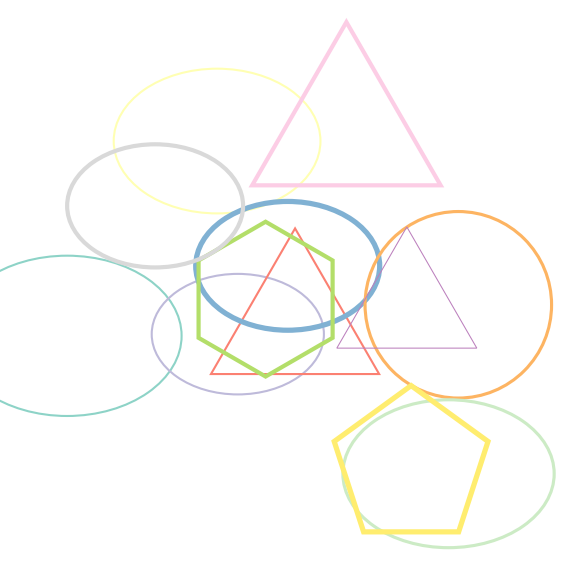[{"shape": "oval", "thickness": 1, "radius": 0.99, "center": [0.116, 0.418]}, {"shape": "oval", "thickness": 1, "radius": 0.9, "center": [0.376, 0.755]}, {"shape": "oval", "thickness": 1, "radius": 0.75, "center": [0.412, 0.421]}, {"shape": "triangle", "thickness": 1, "radius": 0.84, "center": [0.511, 0.436]}, {"shape": "oval", "thickness": 2.5, "radius": 0.8, "center": [0.498, 0.539]}, {"shape": "circle", "thickness": 1.5, "radius": 0.81, "center": [0.794, 0.471]}, {"shape": "hexagon", "thickness": 2, "radius": 0.67, "center": [0.46, 0.481]}, {"shape": "triangle", "thickness": 2, "radius": 0.94, "center": [0.6, 0.772]}, {"shape": "oval", "thickness": 2, "radius": 0.76, "center": [0.269, 0.643]}, {"shape": "triangle", "thickness": 0.5, "radius": 0.7, "center": [0.704, 0.466]}, {"shape": "oval", "thickness": 1.5, "radius": 0.91, "center": [0.777, 0.179]}, {"shape": "pentagon", "thickness": 2.5, "radius": 0.7, "center": [0.712, 0.191]}]